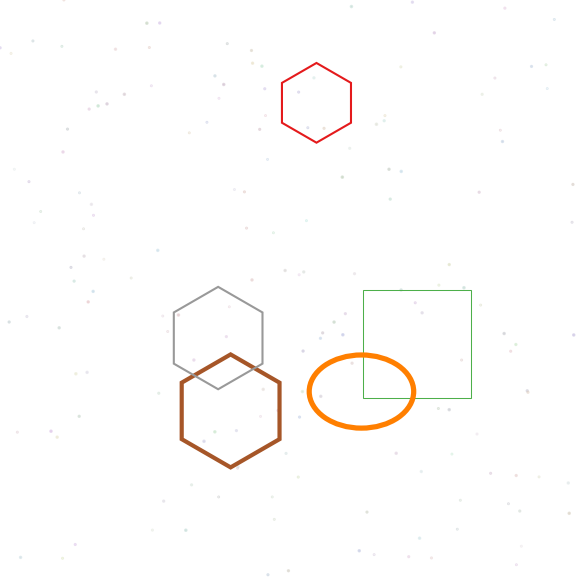[{"shape": "hexagon", "thickness": 1, "radius": 0.35, "center": [0.548, 0.821]}, {"shape": "square", "thickness": 0.5, "radius": 0.47, "center": [0.722, 0.404]}, {"shape": "oval", "thickness": 2.5, "radius": 0.45, "center": [0.626, 0.321]}, {"shape": "hexagon", "thickness": 2, "radius": 0.49, "center": [0.399, 0.288]}, {"shape": "hexagon", "thickness": 1, "radius": 0.44, "center": [0.378, 0.414]}]